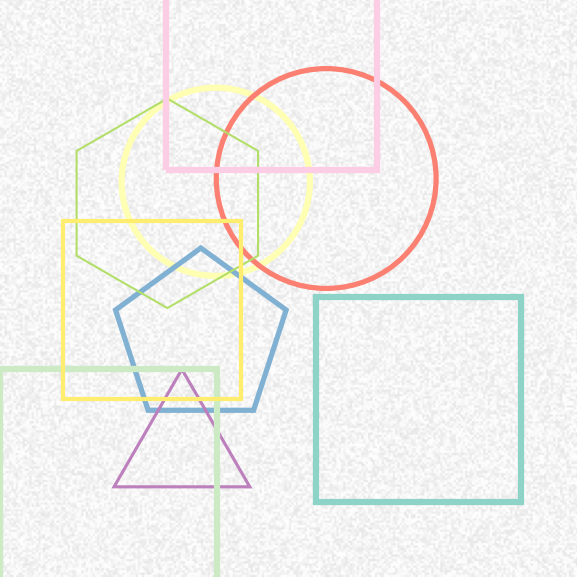[{"shape": "square", "thickness": 3, "radius": 0.89, "center": [0.725, 0.308]}, {"shape": "circle", "thickness": 3, "radius": 0.82, "center": [0.374, 0.684]}, {"shape": "circle", "thickness": 2.5, "radius": 0.95, "center": [0.565, 0.69]}, {"shape": "pentagon", "thickness": 2.5, "radius": 0.78, "center": [0.348, 0.414]}, {"shape": "hexagon", "thickness": 1, "radius": 0.91, "center": [0.29, 0.647]}, {"shape": "square", "thickness": 3, "radius": 0.92, "center": [0.47, 0.887]}, {"shape": "triangle", "thickness": 1.5, "radius": 0.68, "center": [0.315, 0.224]}, {"shape": "square", "thickness": 3, "radius": 0.94, "center": [0.188, 0.172]}, {"shape": "square", "thickness": 2, "radius": 0.77, "center": [0.264, 0.463]}]